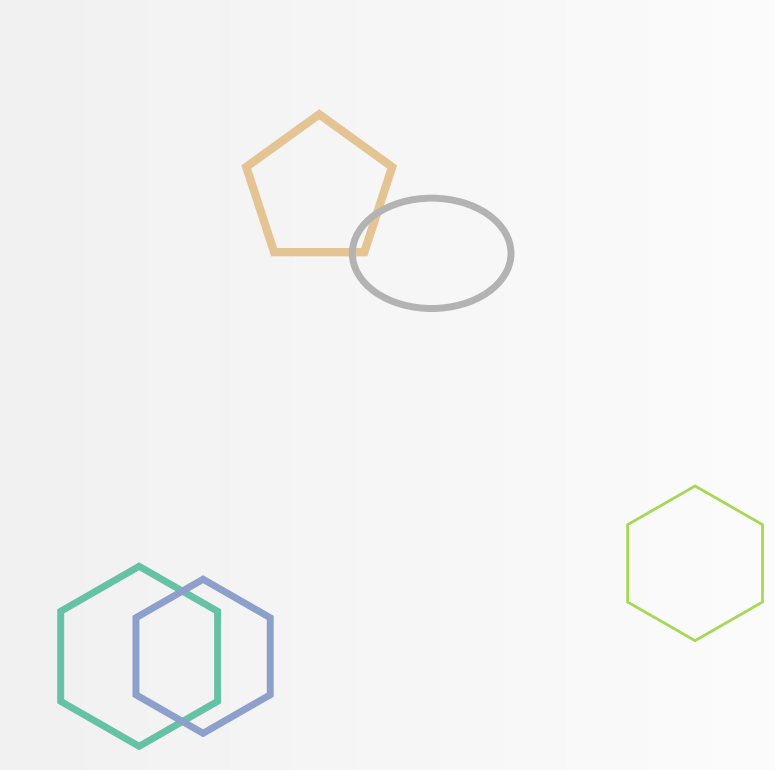[{"shape": "hexagon", "thickness": 2.5, "radius": 0.58, "center": [0.18, 0.148]}, {"shape": "hexagon", "thickness": 2.5, "radius": 0.5, "center": [0.262, 0.148]}, {"shape": "hexagon", "thickness": 1, "radius": 0.5, "center": [0.897, 0.268]}, {"shape": "pentagon", "thickness": 3, "radius": 0.49, "center": [0.412, 0.753]}, {"shape": "oval", "thickness": 2.5, "radius": 0.51, "center": [0.557, 0.671]}]